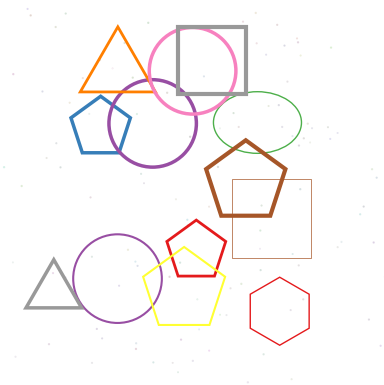[{"shape": "pentagon", "thickness": 2, "radius": 0.4, "center": [0.51, 0.348]}, {"shape": "hexagon", "thickness": 1, "radius": 0.44, "center": [0.727, 0.192]}, {"shape": "pentagon", "thickness": 2.5, "radius": 0.41, "center": [0.261, 0.669]}, {"shape": "oval", "thickness": 1, "radius": 0.57, "center": [0.669, 0.682]}, {"shape": "circle", "thickness": 2.5, "radius": 0.57, "center": [0.397, 0.679]}, {"shape": "circle", "thickness": 1.5, "radius": 0.58, "center": [0.305, 0.276]}, {"shape": "triangle", "thickness": 2, "radius": 0.56, "center": [0.306, 0.818]}, {"shape": "pentagon", "thickness": 1.5, "radius": 0.56, "center": [0.478, 0.247]}, {"shape": "pentagon", "thickness": 3, "radius": 0.54, "center": [0.638, 0.527]}, {"shape": "square", "thickness": 0.5, "radius": 0.52, "center": [0.706, 0.432]}, {"shape": "circle", "thickness": 2.5, "radius": 0.56, "center": [0.5, 0.816]}, {"shape": "square", "thickness": 3, "radius": 0.44, "center": [0.551, 0.843]}, {"shape": "triangle", "thickness": 2.5, "radius": 0.42, "center": [0.14, 0.242]}]